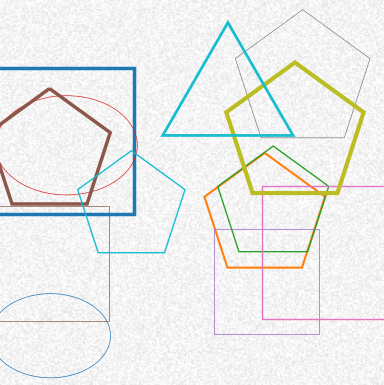[{"shape": "square", "thickness": 2.5, "radius": 0.95, "center": [0.156, 0.634]}, {"shape": "oval", "thickness": 0.5, "radius": 0.78, "center": [0.131, 0.128]}, {"shape": "pentagon", "thickness": 1.5, "radius": 0.82, "center": [0.688, 0.438]}, {"shape": "pentagon", "thickness": 1, "radius": 0.76, "center": [0.71, 0.469]}, {"shape": "oval", "thickness": 0.5, "radius": 0.92, "center": [0.173, 0.623]}, {"shape": "square", "thickness": 0.5, "radius": 0.68, "center": [0.693, 0.269]}, {"shape": "pentagon", "thickness": 2.5, "radius": 0.83, "center": [0.129, 0.604]}, {"shape": "square", "thickness": 0.5, "radius": 0.75, "center": [0.132, 0.315]}, {"shape": "square", "thickness": 1, "radius": 0.86, "center": [0.853, 0.344]}, {"shape": "pentagon", "thickness": 0.5, "radius": 0.92, "center": [0.786, 0.791]}, {"shape": "pentagon", "thickness": 3, "radius": 0.94, "center": [0.766, 0.65]}, {"shape": "pentagon", "thickness": 1, "radius": 0.73, "center": [0.341, 0.462]}, {"shape": "triangle", "thickness": 2, "radius": 0.98, "center": [0.592, 0.746]}]